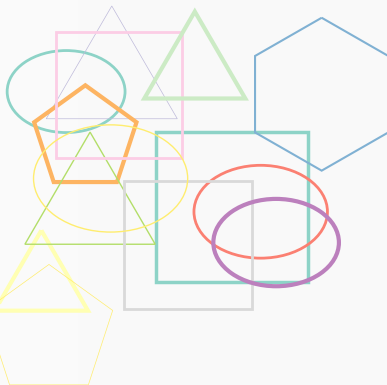[{"shape": "oval", "thickness": 2, "radius": 0.76, "center": [0.171, 0.762]}, {"shape": "square", "thickness": 2.5, "radius": 0.98, "center": [0.599, 0.462]}, {"shape": "triangle", "thickness": 3, "radius": 0.69, "center": [0.107, 0.263]}, {"shape": "triangle", "thickness": 0.5, "radius": 0.98, "center": [0.288, 0.789]}, {"shape": "oval", "thickness": 2, "radius": 0.86, "center": [0.673, 0.45]}, {"shape": "hexagon", "thickness": 1.5, "radius": 0.99, "center": [0.83, 0.755]}, {"shape": "pentagon", "thickness": 3, "radius": 0.69, "center": [0.22, 0.64]}, {"shape": "triangle", "thickness": 1, "radius": 0.97, "center": [0.232, 0.463]}, {"shape": "square", "thickness": 2, "radius": 0.82, "center": [0.307, 0.754]}, {"shape": "square", "thickness": 2, "radius": 0.83, "center": [0.486, 0.363]}, {"shape": "oval", "thickness": 3, "radius": 0.81, "center": [0.713, 0.37]}, {"shape": "triangle", "thickness": 3, "radius": 0.75, "center": [0.503, 0.819]}, {"shape": "pentagon", "thickness": 0.5, "radius": 0.86, "center": [0.126, 0.14]}, {"shape": "oval", "thickness": 1, "radius": 0.99, "center": [0.285, 0.536]}]